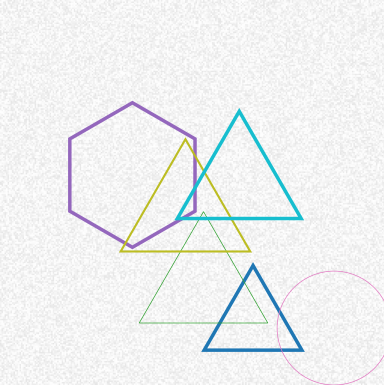[{"shape": "triangle", "thickness": 2.5, "radius": 0.73, "center": [0.657, 0.164]}, {"shape": "triangle", "thickness": 0.5, "radius": 0.96, "center": [0.529, 0.257]}, {"shape": "hexagon", "thickness": 2.5, "radius": 0.94, "center": [0.344, 0.545]}, {"shape": "circle", "thickness": 0.5, "radius": 0.74, "center": [0.868, 0.148]}, {"shape": "triangle", "thickness": 1.5, "radius": 0.97, "center": [0.482, 0.444]}, {"shape": "triangle", "thickness": 2.5, "radius": 0.93, "center": [0.621, 0.525]}]